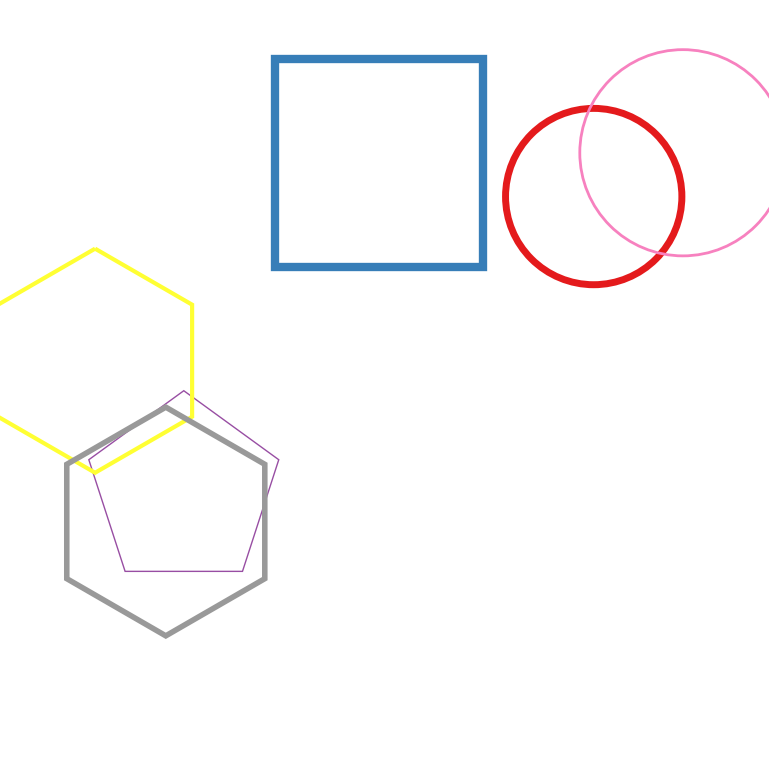[{"shape": "circle", "thickness": 2.5, "radius": 0.57, "center": [0.771, 0.745]}, {"shape": "square", "thickness": 3, "radius": 0.68, "center": [0.492, 0.789]}, {"shape": "pentagon", "thickness": 0.5, "radius": 0.65, "center": [0.239, 0.363]}, {"shape": "hexagon", "thickness": 1.5, "radius": 0.73, "center": [0.123, 0.532]}, {"shape": "circle", "thickness": 1, "radius": 0.67, "center": [0.887, 0.802]}, {"shape": "hexagon", "thickness": 2, "radius": 0.74, "center": [0.215, 0.323]}]